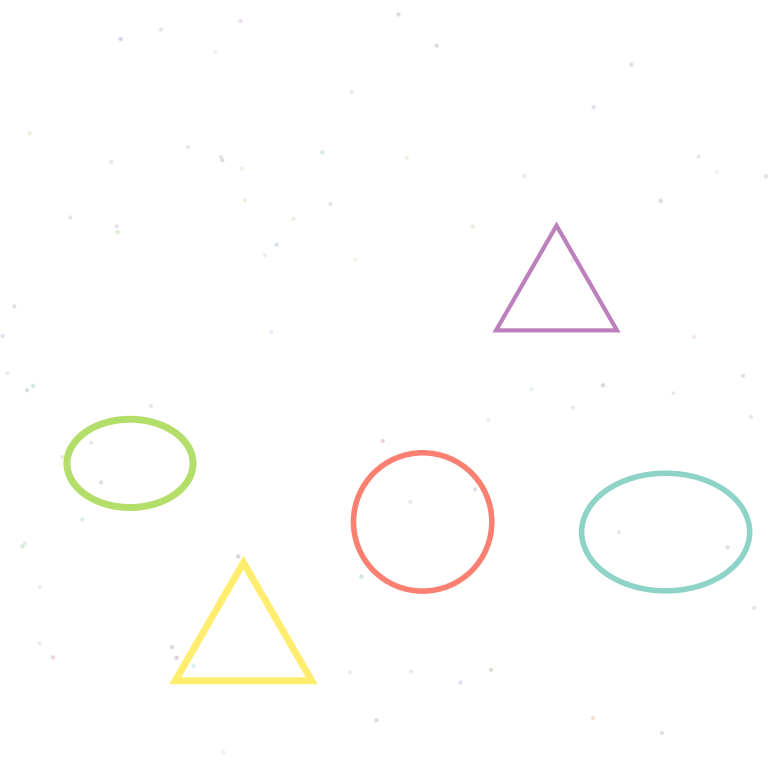[{"shape": "oval", "thickness": 2, "radius": 0.55, "center": [0.864, 0.309]}, {"shape": "circle", "thickness": 2, "radius": 0.45, "center": [0.549, 0.322]}, {"shape": "oval", "thickness": 2.5, "radius": 0.41, "center": [0.169, 0.398]}, {"shape": "triangle", "thickness": 1.5, "radius": 0.45, "center": [0.723, 0.616]}, {"shape": "triangle", "thickness": 2.5, "radius": 0.51, "center": [0.316, 0.167]}]